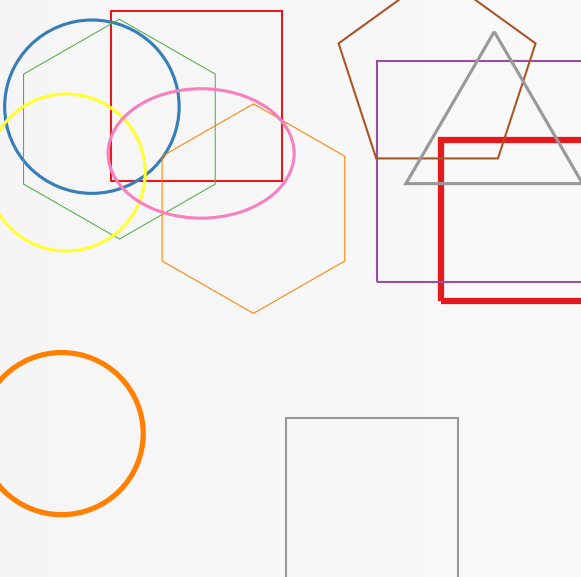[{"shape": "square", "thickness": 1, "radius": 0.74, "center": [0.339, 0.833]}, {"shape": "square", "thickness": 3, "radius": 0.7, "center": [0.897, 0.618]}, {"shape": "circle", "thickness": 1.5, "radius": 0.75, "center": [0.158, 0.814]}, {"shape": "hexagon", "thickness": 0.5, "radius": 0.95, "center": [0.205, 0.776]}, {"shape": "square", "thickness": 1, "radius": 0.96, "center": [0.84, 0.702]}, {"shape": "circle", "thickness": 2.5, "radius": 0.7, "center": [0.106, 0.248]}, {"shape": "hexagon", "thickness": 0.5, "radius": 0.91, "center": [0.436, 0.638]}, {"shape": "circle", "thickness": 1.5, "radius": 0.68, "center": [0.114, 0.7]}, {"shape": "pentagon", "thickness": 1, "radius": 0.89, "center": [0.752, 0.869]}, {"shape": "oval", "thickness": 1.5, "radius": 0.8, "center": [0.346, 0.733]}, {"shape": "square", "thickness": 1, "radius": 0.74, "center": [0.64, 0.127]}, {"shape": "triangle", "thickness": 1.5, "radius": 0.88, "center": [0.85, 0.769]}]